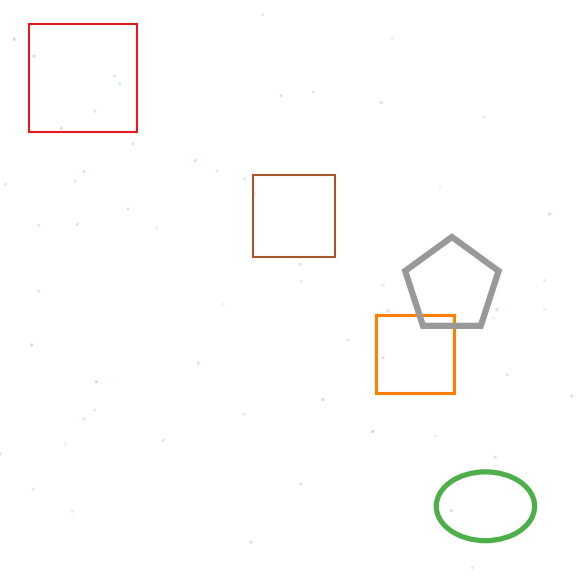[{"shape": "square", "thickness": 1, "radius": 0.47, "center": [0.144, 0.864]}, {"shape": "oval", "thickness": 2.5, "radius": 0.43, "center": [0.841, 0.122]}, {"shape": "square", "thickness": 1.5, "radius": 0.34, "center": [0.718, 0.386]}, {"shape": "square", "thickness": 1, "radius": 0.35, "center": [0.509, 0.625]}, {"shape": "pentagon", "thickness": 3, "radius": 0.43, "center": [0.782, 0.504]}]